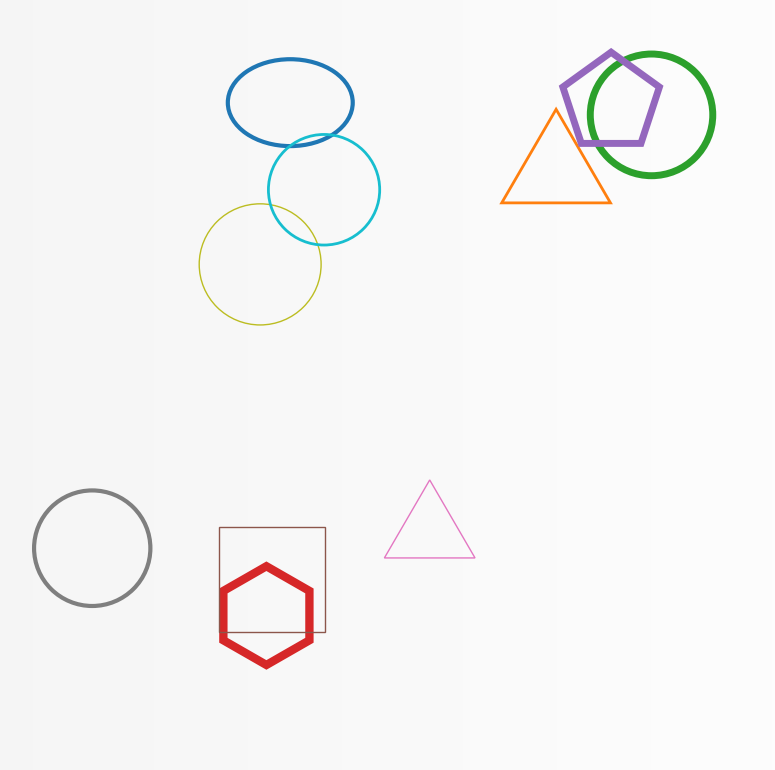[{"shape": "oval", "thickness": 1.5, "radius": 0.4, "center": [0.375, 0.867]}, {"shape": "triangle", "thickness": 1, "radius": 0.41, "center": [0.718, 0.777]}, {"shape": "circle", "thickness": 2.5, "radius": 0.4, "center": [0.841, 0.851]}, {"shape": "hexagon", "thickness": 3, "radius": 0.32, "center": [0.344, 0.201]}, {"shape": "pentagon", "thickness": 2.5, "radius": 0.33, "center": [0.789, 0.867]}, {"shape": "square", "thickness": 0.5, "radius": 0.34, "center": [0.351, 0.247]}, {"shape": "triangle", "thickness": 0.5, "radius": 0.34, "center": [0.554, 0.309]}, {"shape": "circle", "thickness": 1.5, "radius": 0.38, "center": [0.119, 0.288]}, {"shape": "circle", "thickness": 0.5, "radius": 0.39, "center": [0.336, 0.657]}, {"shape": "circle", "thickness": 1, "radius": 0.36, "center": [0.418, 0.754]}]